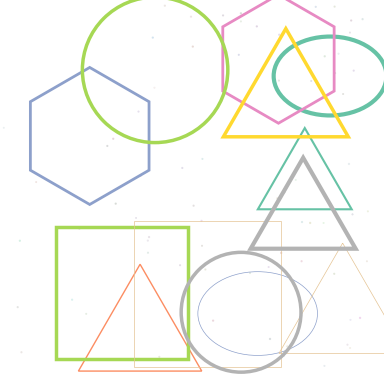[{"shape": "triangle", "thickness": 1.5, "radius": 0.7, "center": [0.792, 0.527]}, {"shape": "oval", "thickness": 3, "radius": 0.73, "center": [0.857, 0.803]}, {"shape": "triangle", "thickness": 1, "radius": 0.92, "center": [0.364, 0.129]}, {"shape": "oval", "thickness": 0.5, "radius": 0.78, "center": [0.669, 0.186]}, {"shape": "hexagon", "thickness": 2, "radius": 0.89, "center": [0.233, 0.647]}, {"shape": "hexagon", "thickness": 2, "radius": 0.83, "center": [0.723, 0.847]}, {"shape": "square", "thickness": 2.5, "radius": 0.85, "center": [0.316, 0.239]}, {"shape": "circle", "thickness": 2.5, "radius": 0.94, "center": [0.403, 0.819]}, {"shape": "triangle", "thickness": 2.5, "radius": 0.94, "center": [0.742, 0.738]}, {"shape": "triangle", "thickness": 0.5, "radius": 0.96, "center": [0.89, 0.178]}, {"shape": "square", "thickness": 0.5, "radius": 0.95, "center": [0.539, 0.237]}, {"shape": "circle", "thickness": 2.5, "radius": 0.78, "center": [0.626, 0.189]}, {"shape": "triangle", "thickness": 3, "radius": 0.79, "center": [0.787, 0.433]}]